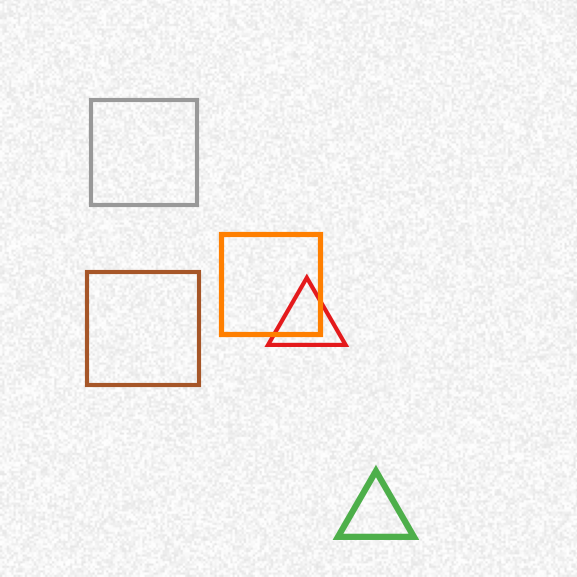[{"shape": "triangle", "thickness": 2, "radius": 0.39, "center": [0.531, 0.441]}, {"shape": "triangle", "thickness": 3, "radius": 0.38, "center": [0.651, 0.107]}, {"shape": "square", "thickness": 2.5, "radius": 0.43, "center": [0.468, 0.507]}, {"shape": "square", "thickness": 2, "radius": 0.49, "center": [0.248, 0.43]}, {"shape": "square", "thickness": 2, "radius": 0.46, "center": [0.249, 0.735]}]